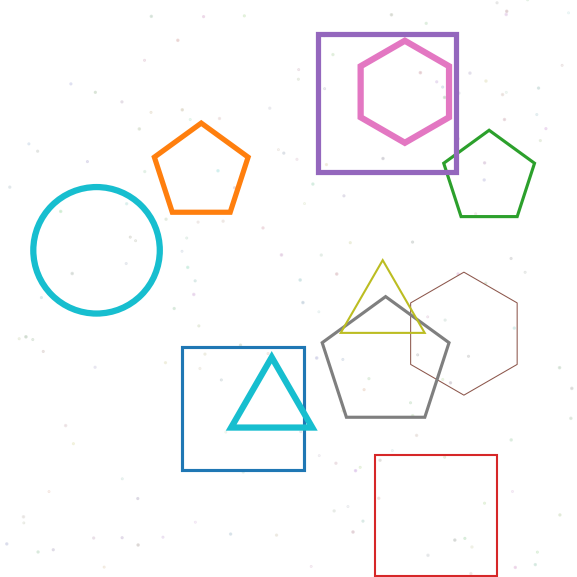[{"shape": "square", "thickness": 1.5, "radius": 0.53, "center": [0.421, 0.292]}, {"shape": "pentagon", "thickness": 2.5, "radius": 0.43, "center": [0.348, 0.701]}, {"shape": "pentagon", "thickness": 1.5, "radius": 0.41, "center": [0.847, 0.691]}, {"shape": "square", "thickness": 1, "radius": 0.53, "center": [0.755, 0.107]}, {"shape": "square", "thickness": 2.5, "radius": 0.6, "center": [0.67, 0.821]}, {"shape": "hexagon", "thickness": 0.5, "radius": 0.53, "center": [0.803, 0.421]}, {"shape": "hexagon", "thickness": 3, "radius": 0.44, "center": [0.701, 0.84]}, {"shape": "pentagon", "thickness": 1.5, "radius": 0.58, "center": [0.668, 0.37]}, {"shape": "triangle", "thickness": 1, "radius": 0.42, "center": [0.663, 0.465]}, {"shape": "triangle", "thickness": 3, "radius": 0.41, "center": [0.471, 0.299]}, {"shape": "circle", "thickness": 3, "radius": 0.55, "center": [0.167, 0.566]}]